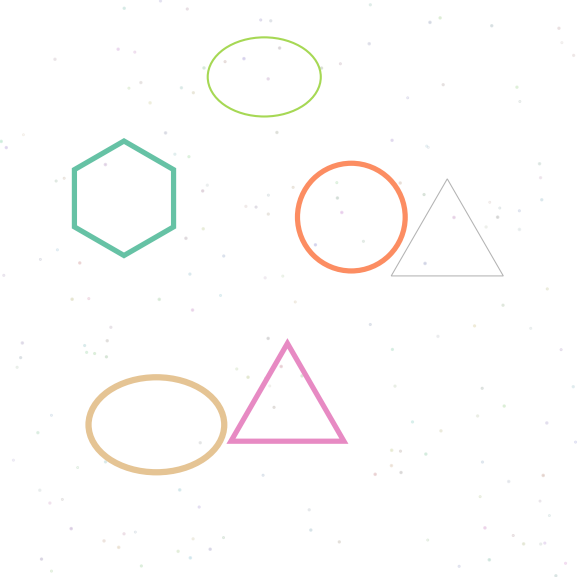[{"shape": "hexagon", "thickness": 2.5, "radius": 0.5, "center": [0.215, 0.656]}, {"shape": "circle", "thickness": 2.5, "radius": 0.47, "center": [0.608, 0.623]}, {"shape": "triangle", "thickness": 2.5, "radius": 0.56, "center": [0.498, 0.292]}, {"shape": "oval", "thickness": 1, "radius": 0.49, "center": [0.458, 0.866]}, {"shape": "oval", "thickness": 3, "radius": 0.59, "center": [0.271, 0.264]}, {"shape": "triangle", "thickness": 0.5, "radius": 0.56, "center": [0.774, 0.577]}]